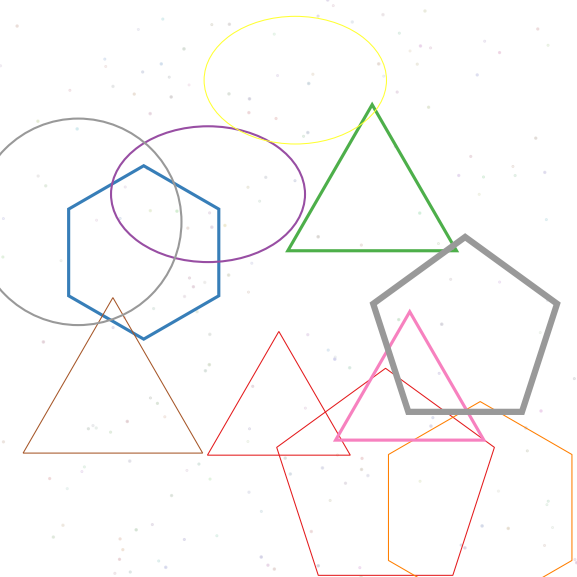[{"shape": "triangle", "thickness": 0.5, "radius": 0.71, "center": [0.483, 0.282]}, {"shape": "pentagon", "thickness": 0.5, "radius": 0.99, "center": [0.668, 0.163]}, {"shape": "hexagon", "thickness": 1.5, "radius": 0.75, "center": [0.249, 0.562]}, {"shape": "triangle", "thickness": 1.5, "radius": 0.84, "center": [0.644, 0.649]}, {"shape": "oval", "thickness": 1, "radius": 0.84, "center": [0.36, 0.663]}, {"shape": "hexagon", "thickness": 0.5, "radius": 0.92, "center": [0.832, 0.12]}, {"shape": "oval", "thickness": 0.5, "radius": 0.79, "center": [0.511, 0.86]}, {"shape": "triangle", "thickness": 0.5, "radius": 0.9, "center": [0.195, 0.304]}, {"shape": "triangle", "thickness": 1.5, "radius": 0.74, "center": [0.71, 0.311]}, {"shape": "circle", "thickness": 1, "radius": 0.89, "center": [0.135, 0.615]}, {"shape": "pentagon", "thickness": 3, "radius": 0.84, "center": [0.805, 0.421]}]